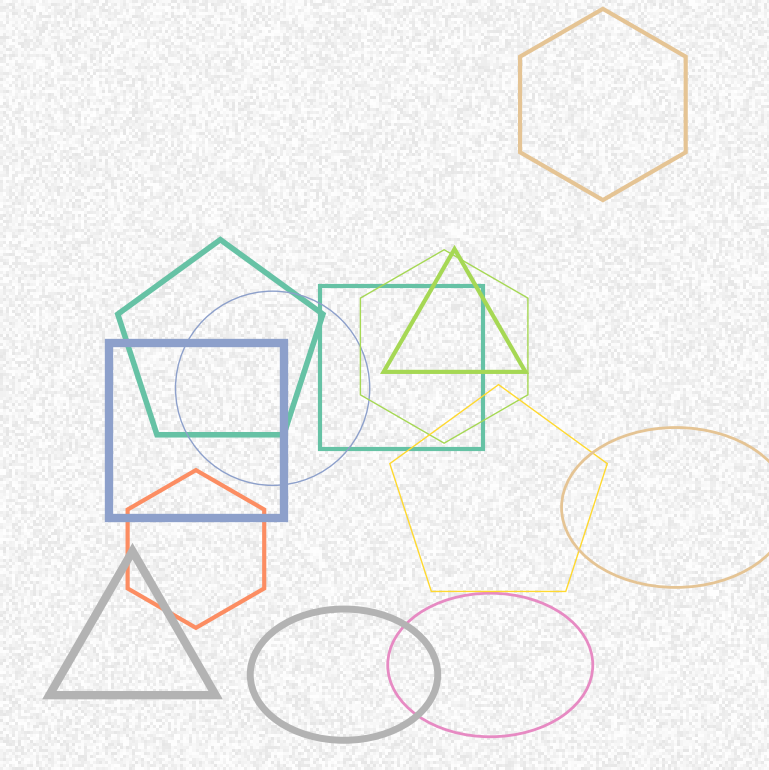[{"shape": "pentagon", "thickness": 2, "radius": 0.7, "center": [0.286, 0.549]}, {"shape": "square", "thickness": 1.5, "radius": 0.53, "center": [0.521, 0.523]}, {"shape": "hexagon", "thickness": 1.5, "radius": 0.51, "center": [0.254, 0.287]}, {"shape": "square", "thickness": 3, "radius": 0.57, "center": [0.255, 0.441]}, {"shape": "circle", "thickness": 0.5, "radius": 0.63, "center": [0.354, 0.496]}, {"shape": "oval", "thickness": 1, "radius": 0.67, "center": [0.637, 0.136]}, {"shape": "hexagon", "thickness": 0.5, "radius": 0.63, "center": [0.577, 0.55]}, {"shape": "triangle", "thickness": 1.5, "radius": 0.53, "center": [0.59, 0.57]}, {"shape": "pentagon", "thickness": 0.5, "radius": 0.74, "center": [0.647, 0.352]}, {"shape": "hexagon", "thickness": 1.5, "radius": 0.62, "center": [0.783, 0.864]}, {"shape": "oval", "thickness": 1, "radius": 0.74, "center": [0.878, 0.341]}, {"shape": "oval", "thickness": 2.5, "radius": 0.61, "center": [0.447, 0.124]}, {"shape": "triangle", "thickness": 3, "radius": 0.62, "center": [0.172, 0.16]}]